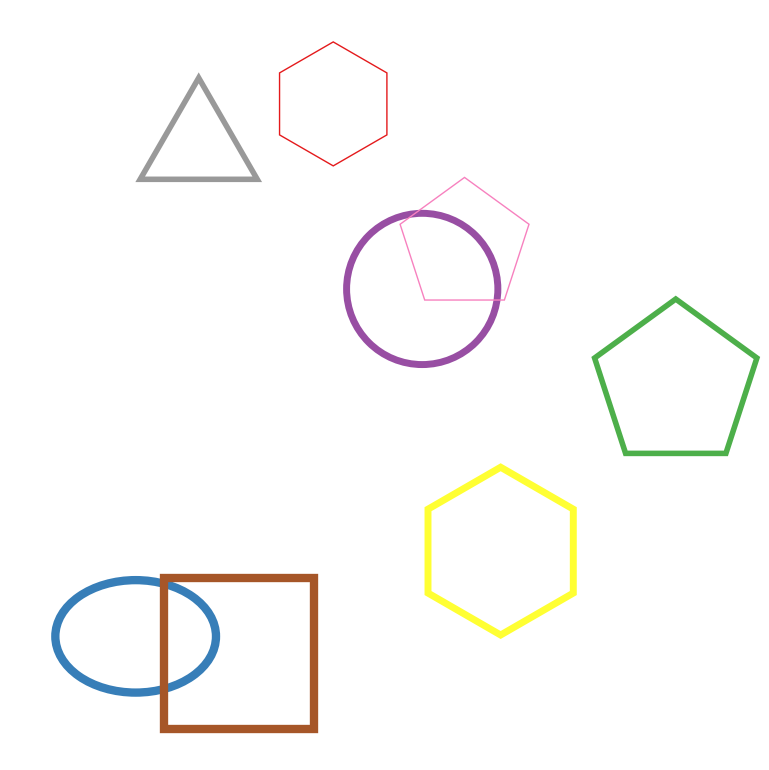[{"shape": "hexagon", "thickness": 0.5, "radius": 0.4, "center": [0.433, 0.865]}, {"shape": "oval", "thickness": 3, "radius": 0.52, "center": [0.176, 0.174]}, {"shape": "pentagon", "thickness": 2, "radius": 0.55, "center": [0.878, 0.501]}, {"shape": "circle", "thickness": 2.5, "radius": 0.49, "center": [0.548, 0.625]}, {"shape": "hexagon", "thickness": 2.5, "radius": 0.54, "center": [0.65, 0.284]}, {"shape": "square", "thickness": 3, "radius": 0.49, "center": [0.31, 0.152]}, {"shape": "pentagon", "thickness": 0.5, "radius": 0.44, "center": [0.603, 0.682]}, {"shape": "triangle", "thickness": 2, "radius": 0.44, "center": [0.258, 0.811]}]